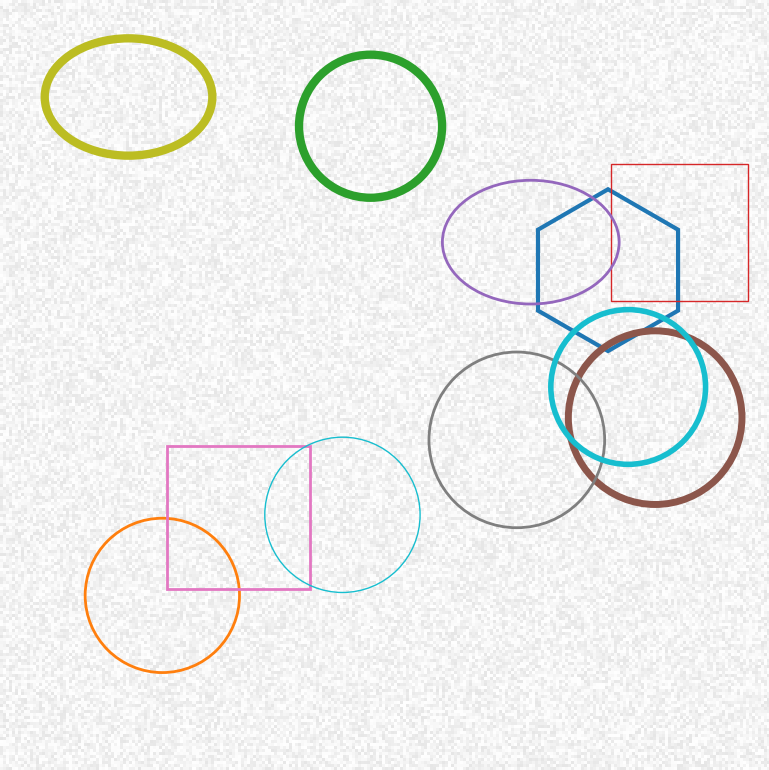[{"shape": "hexagon", "thickness": 1.5, "radius": 0.53, "center": [0.79, 0.649]}, {"shape": "circle", "thickness": 1, "radius": 0.5, "center": [0.211, 0.227]}, {"shape": "circle", "thickness": 3, "radius": 0.46, "center": [0.481, 0.836]}, {"shape": "square", "thickness": 0.5, "radius": 0.45, "center": [0.882, 0.698]}, {"shape": "oval", "thickness": 1, "radius": 0.57, "center": [0.689, 0.686]}, {"shape": "circle", "thickness": 2.5, "radius": 0.56, "center": [0.851, 0.458]}, {"shape": "square", "thickness": 1, "radius": 0.47, "center": [0.31, 0.328]}, {"shape": "circle", "thickness": 1, "radius": 0.57, "center": [0.671, 0.429]}, {"shape": "oval", "thickness": 3, "radius": 0.54, "center": [0.167, 0.874]}, {"shape": "circle", "thickness": 0.5, "radius": 0.5, "center": [0.445, 0.331]}, {"shape": "circle", "thickness": 2, "radius": 0.5, "center": [0.816, 0.497]}]